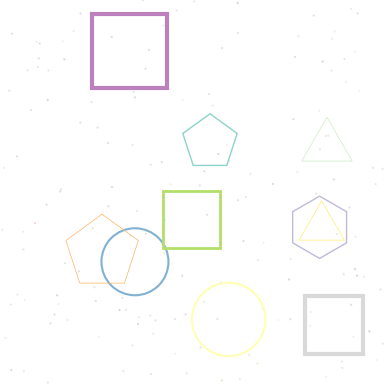[{"shape": "pentagon", "thickness": 1, "radius": 0.37, "center": [0.545, 0.63]}, {"shape": "circle", "thickness": 1.5, "radius": 0.48, "center": [0.594, 0.17]}, {"shape": "hexagon", "thickness": 1, "radius": 0.4, "center": [0.83, 0.41]}, {"shape": "circle", "thickness": 1.5, "radius": 0.44, "center": [0.351, 0.32]}, {"shape": "pentagon", "thickness": 0.5, "radius": 0.49, "center": [0.265, 0.345]}, {"shape": "square", "thickness": 2, "radius": 0.36, "center": [0.497, 0.43]}, {"shape": "square", "thickness": 3, "radius": 0.38, "center": [0.866, 0.156]}, {"shape": "square", "thickness": 3, "radius": 0.48, "center": [0.336, 0.868]}, {"shape": "triangle", "thickness": 0.5, "radius": 0.38, "center": [0.849, 0.62]}, {"shape": "triangle", "thickness": 0.5, "radius": 0.34, "center": [0.836, 0.41]}]